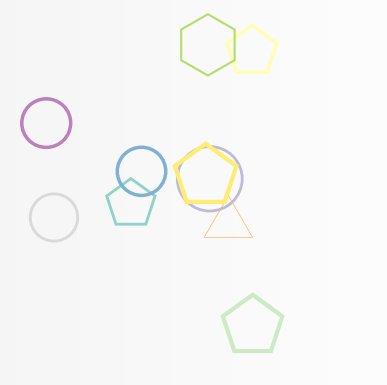[{"shape": "pentagon", "thickness": 2, "radius": 0.33, "center": [0.338, 0.471]}, {"shape": "pentagon", "thickness": 2.5, "radius": 0.34, "center": [0.65, 0.867]}, {"shape": "circle", "thickness": 2, "radius": 0.42, "center": [0.541, 0.536]}, {"shape": "circle", "thickness": 2.5, "radius": 0.31, "center": [0.365, 0.555]}, {"shape": "triangle", "thickness": 0.5, "radius": 0.36, "center": [0.589, 0.42]}, {"shape": "hexagon", "thickness": 1.5, "radius": 0.4, "center": [0.537, 0.883]}, {"shape": "circle", "thickness": 2, "radius": 0.31, "center": [0.139, 0.435]}, {"shape": "circle", "thickness": 2.5, "radius": 0.32, "center": [0.119, 0.68]}, {"shape": "pentagon", "thickness": 3, "radius": 0.4, "center": [0.652, 0.154]}, {"shape": "pentagon", "thickness": 3, "radius": 0.42, "center": [0.531, 0.543]}]